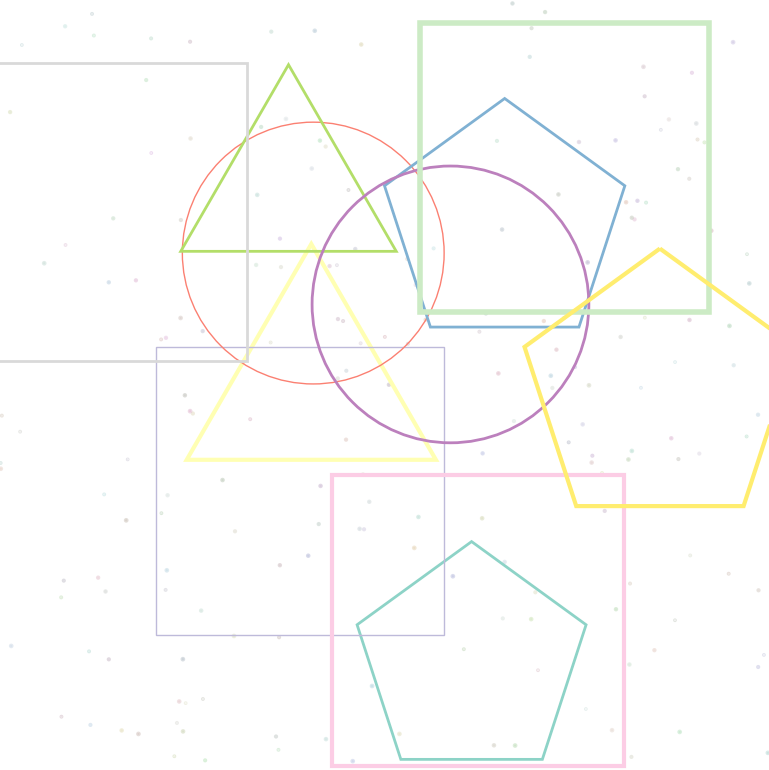[{"shape": "pentagon", "thickness": 1, "radius": 0.78, "center": [0.612, 0.14]}, {"shape": "triangle", "thickness": 1.5, "radius": 0.93, "center": [0.404, 0.496]}, {"shape": "square", "thickness": 0.5, "radius": 0.93, "center": [0.39, 0.362]}, {"shape": "circle", "thickness": 0.5, "radius": 0.85, "center": [0.407, 0.671]}, {"shape": "pentagon", "thickness": 1, "radius": 0.82, "center": [0.655, 0.708]}, {"shape": "triangle", "thickness": 1, "radius": 0.81, "center": [0.375, 0.754]}, {"shape": "square", "thickness": 1.5, "radius": 0.95, "center": [0.621, 0.194]}, {"shape": "square", "thickness": 1, "radius": 0.97, "center": [0.127, 0.725]}, {"shape": "circle", "thickness": 1, "radius": 0.9, "center": [0.585, 0.605]}, {"shape": "square", "thickness": 2, "radius": 0.94, "center": [0.733, 0.783]}, {"shape": "pentagon", "thickness": 1.5, "radius": 0.92, "center": [0.857, 0.492]}]